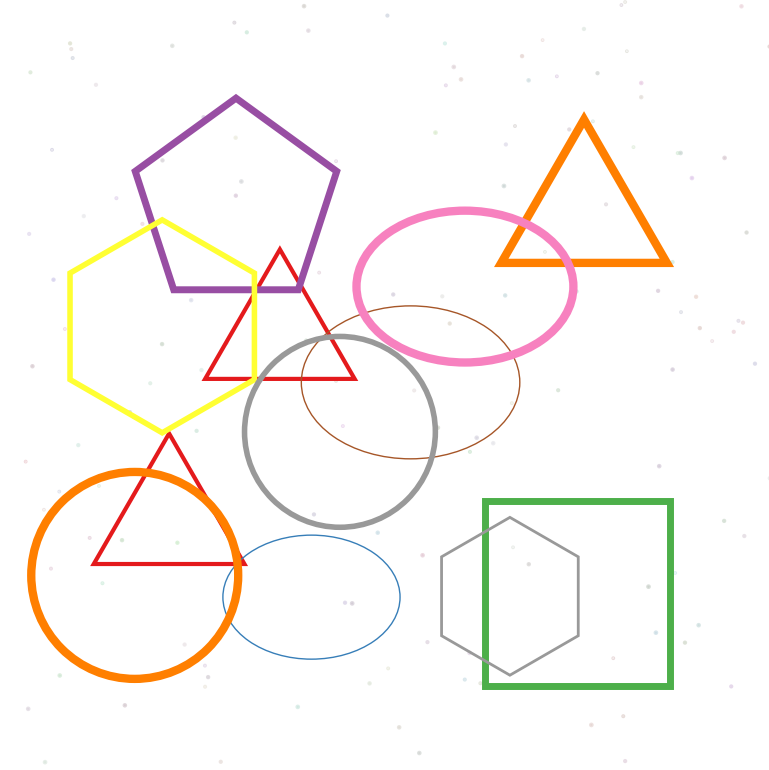[{"shape": "triangle", "thickness": 1.5, "radius": 0.56, "center": [0.22, 0.324]}, {"shape": "triangle", "thickness": 1.5, "radius": 0.56, "center": [0.364, 0.564]}, {"shape": "oval", "thickness": 0.5, "radius": 0.58, "center": [0.405, 0.224]}, {"shape": "square", "thickness": 2.5, "radius": 0.6, "center": [0.75, 0.229]}, {"shape": "pentagon", "thickness": 2.5, "radius": 0.69, "center": [0.306, 0.735]}, {"shape": "circle", "thickness": 3, "radius": 0.67, "center": [0.175, 0.253]}, {"shape": "triangle", "thickness": 3, "radius": 0.62, "center": [0.759, 0.721]}, {"shape": "hexagon", "thickness": 2, "radius": 0.69, "center": [0.211, 0.576]}, {"shape": "oval", "thickness": 0.5, "radius": 0.71, "center": [0.533, 0.503]}, {"shape": "oval", "thickness": 3, "radius": 0.7, "center": [0.604, 0.628]}, {"shape": "circle", "thickness": 2, "radius": 0.62, "center": [0.441, 0.439]}, {"shape": "hexagon", "thickness": 1, "radius": 0.51, "center": [0.662, 0.226]}]